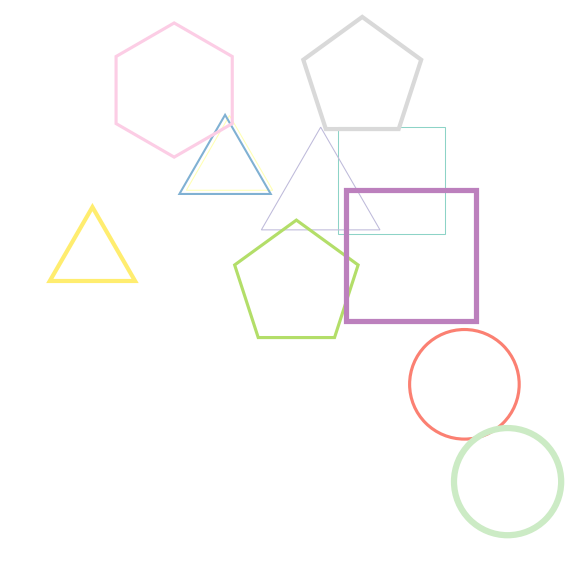[{"shape": "square", "thickness": 0.5, "radius": 0.47, "center": [0.678, 0.686]}, {"shape": "triangle", "thickness": 0.5, "radius": 0.43, "center": [0.397, 0.713]}, {"shape": "triangle", "thickness": 0.5, "radius": 0.59, "center": [0.555, 0.66]}, {"shape": "circle", "thickness": 1.5, "radius": 0.47, "center": [0.804, 0.334]}, {"shape": "triangle", "thickness": 1, "radius": 0.46, "center": [0.39, 0.709]}, {"shape": "pentagon", "thickness": 1.5, "radius": 0.56, "center": [0.513, 0.506]}, {"shape": "hexagon", "thickness": 1.5, "radius": 0.58, "center": [0.302, 0.843]}, {"shape": "pentagon", "thickness": 2, "radius": 0.54, "center": [0.627, 0.862]}, {"shape": "square", "thickness": 2.5, "radius": 0.56, "center": [0.711, 0.557]}, {"shape": "circle", "thickness": 3, "radius": 0.46, "center": [0.879, 0.165]}, {"shape": "triangle", "thickness": 2, "radius": 0.43, "center": [0.16, 0.555]}]